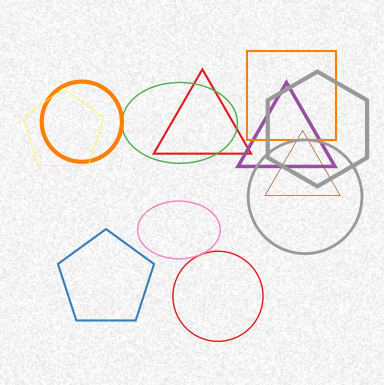[{"shape": "triangle", "thickness": 1.5, "radius": 0.73, "center": [0.526, 0.674]}, {"shape": "circle", "thickness": 1, "radius": 0.58, "center": [0.566, 0.23]}, {"shape": "pentagon", "thickness": 1.5, "radius": 0.66, "center": [0.275, 0.274]}, {"shape": "oval", "thickness": 1, "radius": 0.75, "center": [0.467, 0.681]}, {"shape": "triangle", "thickness": 2.5, "radius": 0.73, "center": [0.744, 0.64]}, {"shape": "square", "thickness": 1.5, "radius": 0.58, "center": [0.758, 0.752]}, {"shape": "circle", "thickness": 3, "radius": 0.52, "center": [0.213, 0.684]}, {"shape": "pentagon", "thickness": 0.5, "radius": 0.55, "center": [0.164, 0.659]}, {"shape": "triangle", "thickness": 0.5, "radius": 0.56, "center": [0.786, 0.548]}, {"shape": "oval", "thickness": 1, "radius": 0.54, "center": [0.465, 0.403]}, {"shape": "circle", "thickness": 2, "radius": 0.74, "center": [0.792, 0.489]}, {"shape": "hexagon", "thickness": 3, "radius": 0.74, "center": [0.824, 0.665]}]